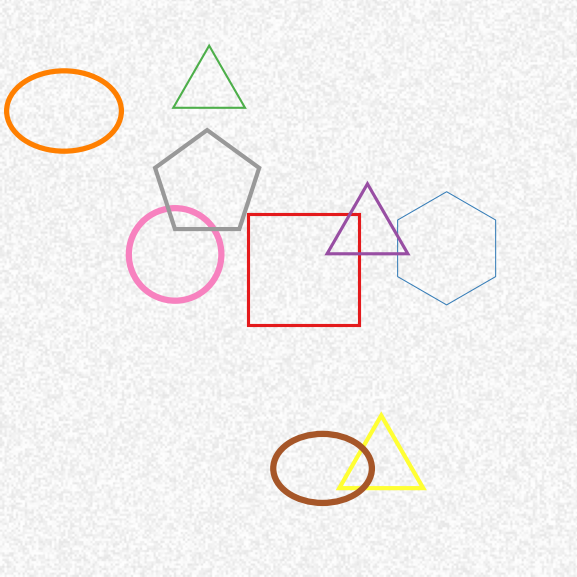[{"shape": "square", "thickness": 1.5, "radius": 0.48, "center": [0.526, 0.533]}, {"shape": "hexagon", "thickness": 0.5, "radius": 0.49, "center": [0.773, 0.569]}, {"shape": "triangle", "thickness": 1, "radius": 0.36, "center": [0.362, 0.848]}, {"shape": "triangle", "thickness": 1.5, "radius": 0.4, "center": [0.636, 0.6]}, {"shape": "oval", "thickness": 2.5, "radius": 0.5, "center": [0.111, 0.807]}, {"shape": "triangle", "thickness": 2, "radius": 0.42, "center": [0.66, 0.196]}, {"shape": "oval", "thickness": 3, "radius": 0.43, "center": [0.559, 0.188]}, {"shape": "circle", "thickness": 3, "radius": 0.4, "center": [0.303, 0.559]}, {"shape": "pentagon", "thickness": 2, "radius": 0.47, "center": [0.359, 0.679]}]